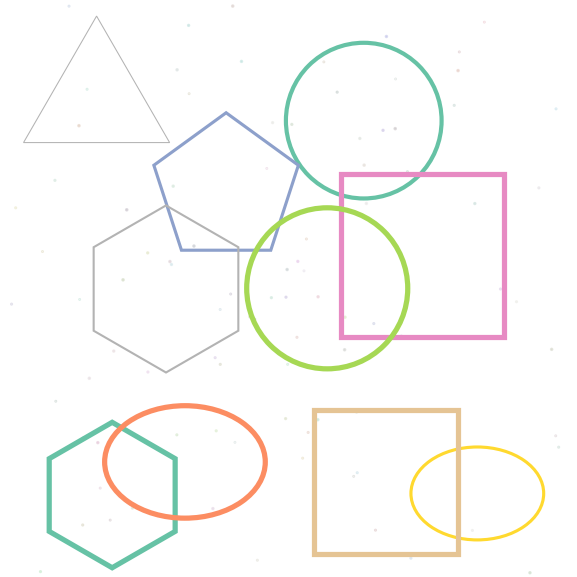[{"shape": "circle", "thickness": 2, "radius": 0.67, "center": [0.63, 0.79]}, {"shape": "hexagon", "thickness": 2.5, "radius": 0.63, "center": [0.194, 0.142]}, {"shape": "oval", "thickness": 2.5, "radius": 0.7, "center": [0.32, 0.199]}, {"shape": "pentagon", "thickness": 1.5, "radius": 0.66, "center": [0.392, 0.672]}, {"shape": "square", "thickness": 2.5, "radius": 0.7, "center": [0.731, 0.557]}, {"shape": "circle", "thickness": 2.5, "radius": 0.7, "center": [0.567, 0.5]}, {"shape": "oval", "thickness": 1.5, "radius": 0.57, "center": [0.827, 0.145]}, {"shape": "square", "thickness": 2.5, "radius": 0.62, "center": [0.668, 0.164]}, {"shape": "triangle", "thickness": 0.5, "radius": 0.73, "center": [0.167, 0.825]}, {"shape": "hexagon", "thickness": 1, "radius": 0.72, "center": [0.287, 0.499]}]